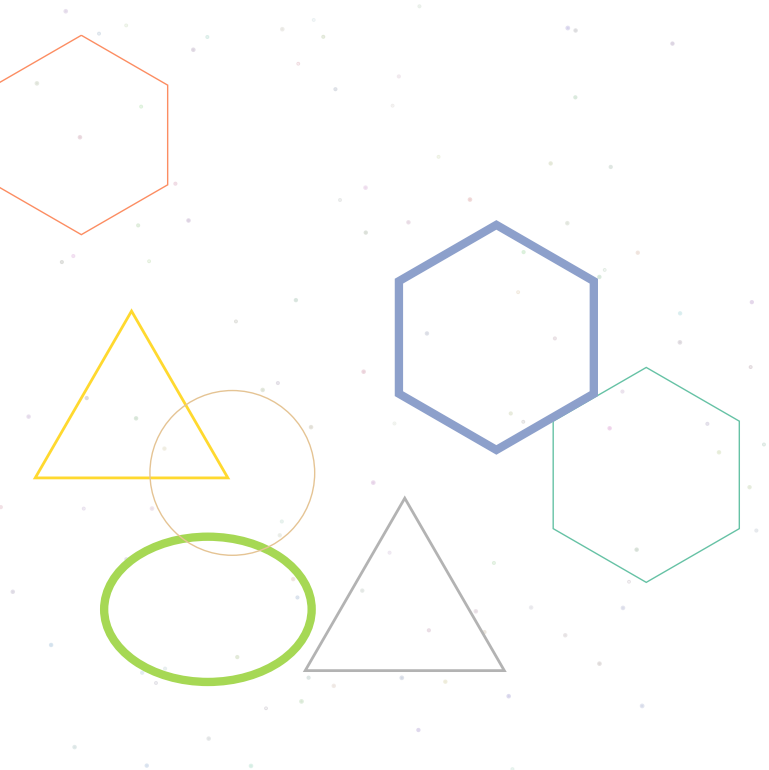[{"shape": "hexagon", "thickness": 0.5, "radius": 0.7, "center": [0.839, 0.383]}, {"shape": "hexagon", "thickness": 0.5, "radius": 0.65, "center": [0.106, 0.825]}, {"shape": "hexagon", "thickness": 3, "radius": 0.73, "center": [0.645, 0.562]}, {"shape": "oval", "thickness": 3, "radius": 0.67, "center": [0.27, 0.209]}, {"shape": "triangle", "thickness": 1, "radius": 0.72, "center": [0.171, 0.452]}, {"shape": "circle", "thickness": 0.5, "radius": 0.53, "center": [0.302, 0.386]}, {"shape": "triangle", "thickness": 1, "radius": 0.75, "center": [0.526, 0.204]}]